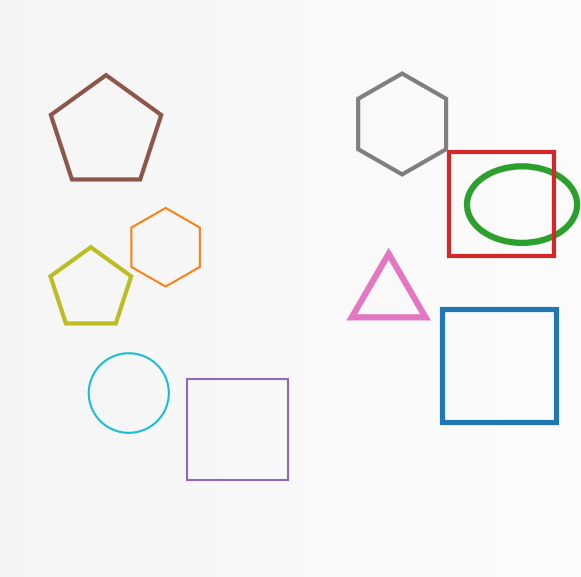[{"shape": "square", "thickness": 2.5, "radius": 0.49, "center": [0.858, 0.366]}, {"shape": "hexagon", "thickness": 1, "radius": 0.34, "center": [0.285, 0.571]}, {"shape": "oval", "thickness": 3, "radius": 0.47, "center": [0.898, 0.645]}, {"shape": "square", "thickness": 2, "radius": 0.45, "center": [0.863, 0.646]}, {"shape": "square", "thickness": 1, "radius": 0.44, "center": [0.409, 0.256]}, {"shape": "pentagon", "thickness": 2, "radius": 0.5, "center": [0.182, 0.769]}, {"shape": "triangle", "thickness": 3, "radius": 0.37, "center": [0.669, 0.486]}, {"shape": "hexagon", "thickness": 2, "radius": 0.44, "center": [0.692, 0.784]}, {"shape": "pentagon", "thickness": 2, "radius": 0.37, "center": [0.156, 0.498]}, {"shape": "circle", "thickness": 1, "radius": 0.34, "center": [0.222, 0.319]}]